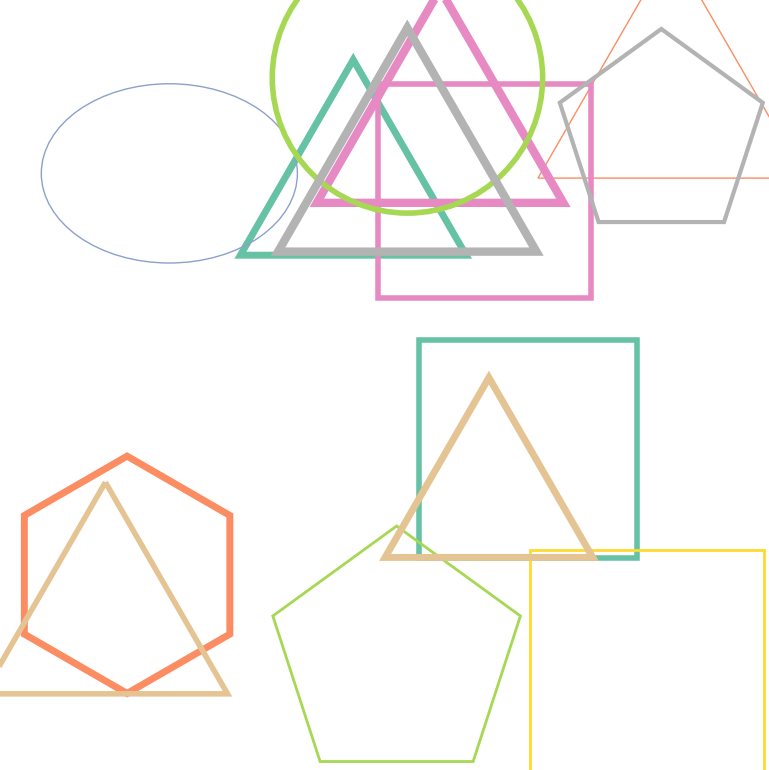[{"shape": "square", "thickness": 2, "radius": 0.71, "center": [0.686, 0.417]}, {"shape": "triangle", "thickness": 2.5, "radius": 0.85, "center": [0.459, 0.753]}, {"shape": "triangle", "thickness": 0.5, "radius": 1.0, "center": [0.872, 0.869]}, {"shape": "hexagon", "thickness": 2.5, "radius": 0.77, "center": [0.165, 0.254]}, {"shape": "oval", "thickness": 0.5, "radius": 0.83, "center": [0.22, 0.775]}, {"shape": "square", "thickness": 2, "radius": 0.69, "center": [0.629, 0.752]}, {"shape": "triangle", "thickness": 3, "radius": 0.92, "center": [0.572, 0.829]}, {"shape": "pentagon", "thickness": 1, "radius": 0.85, "center": [0.515, 0.148]}, {"shape": "circle", "thickness": 2, "radius": 0.88, "center": [0.529, 0.899]}, {"shape": "square", "thickness": 1, "radius": 0.76, "center": [0.841, 0.134]}, {"shape": "triangle", "thickness": 2, "radius": 0.92, "center": [0.137, 0.19]}, {"shape": "triangle", "thickness": 2.5, "radius": 0.78, "center": [0.635, 0.354]}, {"shape": "triangle", "thickness": 3, "radius": 0.97, "center": [0.529, 0.77]}, {"shape": "pentagon", "thickness": 1.5, "radius": 0.69, "center": [0.859, 0.824]}]